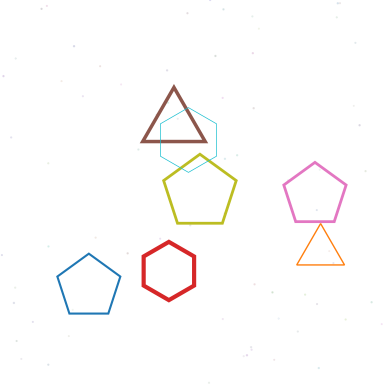[{"shape": "pentagon", "thickness": 1.5, "radius": 0.43, "center": [0.231, 0.255]}, {"shape": "triangle", "thickness": 1, "radius": 0.36, "center": [0.833, 0.348]}, {"shape": "hexagon", "thickness": 3, "radius": 0.38, "center": [0.439, 0.296]}, {"shape": "triangle", "thickness": 2.5, "radius": 0.47, "center": [0.452, 0.679]}, {"shape": "pentagon", "thickness": 2, "radius": 0.43, "center": [0.818, 0.493]}, {"shape": "pentagon", "thickness": 2, "radius": 0.5, "center": [0.519, 0.5]}, {"shape": "hexagon", "thickness": 0.5, "radius": 0.42, "center": [0.489, 0.636]}]